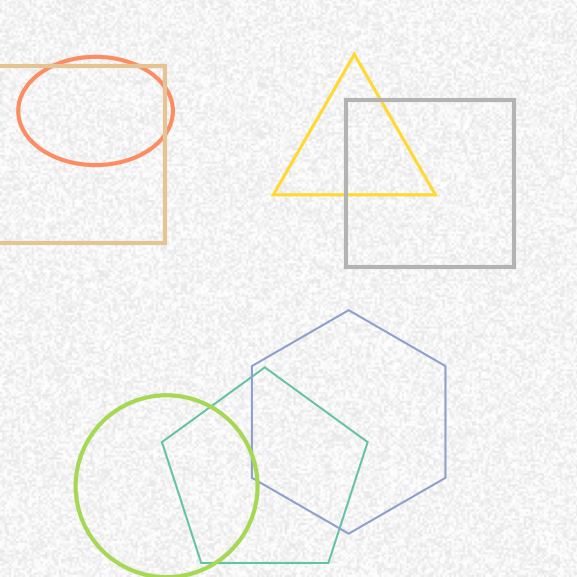[{"shape": "pentagon", "thickness": 1, "radius": 0.94, "center": [0.459, 0.176]}, {"shape": "oval", "thickness": 2, "radius": 0.67, "center": [0.165, 0.807]}, {"shape": "hexagon", "thickness": 1, "radius": 0.97, "center": [0.604, 0.269]}, {"shape": "circle", "thickness": 2, "radius": 0.79, "center": [0.288, 0.157]}, {"shape": "triangle", "thickness": 1.5, "radius": 0.81, "center": [0.614, 0.743]}, {"shape": "square", "thickness": 2, "radius": 0.77, "center": [0.132, 0.732]}, {"shape": "square", "thickness": 2, "radius": 0.72, "center": [0.744, 0.681]}]